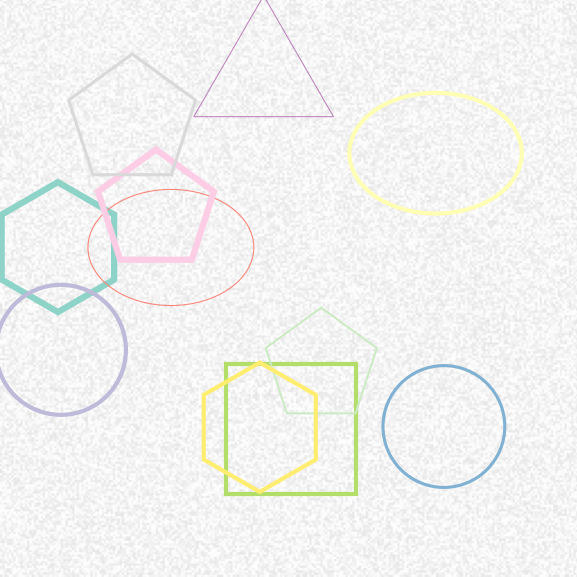[{"shape": "hexagon", "thickness": 3, "radius": 0.56, "center": [0.1, 0.571]}, {"shape": "oval", "thickness": 2, "radius": 0.75, "center": [0.754, 0.734]}, {"shape": "circle", "thickness": 2, "radius": 0.56, "center": [0.105, 0.393]}, {"shape": "oval", "thickness": 0.5, "radius": 0.72, "center": [0.296, 0.571]}, {"shape": "circle", "thickness": 1.5, "radius": 0.53, "center": [0.769, 0.261]}, {"shape": "square", "thickness": 2, "radius": 0.56, "center": [0.503, 0.256]}, {"shape": "pentagon", "thickness": 3, "radius": 0.53, "center": [0.27, 0.635]}, {"shape": "pentagon", "thickness": 1.5, "radius": 0.58, "center": [0.229, 0.79]}, {"shape": "triangle", "thickness": 0.5, "radius": 0.7, "center": [0.457, 0.867]}, {"shape": "pentagon", "thickness": 1, "radius": 0.51, "center": [0.556, 0.365]}, {"shape": "hexagon", "thickness": 2, "radius": 0.56, "center": [0.45, 0.259]}]